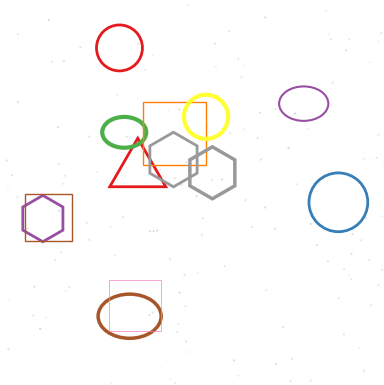[{"shape": "triangle", "thickness": 2, "radius": 0.42, "center": [0.358, 0.557]}, {"shape": "circle", "thickness": 2, "radius": 0.3, "center": [0.31, 0.876]}, {"shape": "circle", "thickness": 2, "radius": 0.38, "center": [0.879, 0.475]}, {"shape": "oval", "thickness": 3, "radius": 0.29, "center": [0.323, 0.656]}, {"shape": "oval", "thickness": 1.5, "radius": 0.32, "center": [0.789, 0.731]}, {"shape": "hexagon", "thickness": 2, "radius": 0.3, "center": [0.111, 0.432]}, {"shape": "square", "thickness": 1, "radius": 0.41, "center": [0.453, 0.654]}, {"shape": "circle", "thickness": 3, "radius": 0.29, "center": [0.535, 0.697]}, {"shape": "square", "thickness": 1, "radius": 0.31, "center": [0.127, 0.435]}, {"shape": "oval", "thickness": 2.5, "radius": 0.41, "center": [0.337, 0.179]}, {"shape": "square", "thickness": 0.5, "radius": 0.33, "center": [0.351, 0.208]}, {"shape": "hexagon", "thickness": 2, "radius": 0.35, "center": [0.451, 0.586]}, {"shape": "hexagon", "thickness": 2.5, "radius": 0.34, "center": [0.552, 0.551]}]